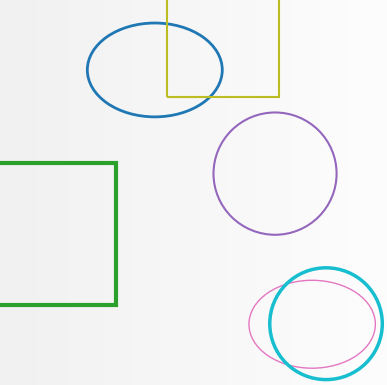[{"shape": "oval", "thickness": 2, "radius": 0.87, "center": [0.399, 0.818]}, {"shape": "square", "thickness": 3, "radius": 0.92, "center": [0.115, 0.392]}, {"shape": "circle", "thickness": 1.5, "radius": 0.79, "center": [0.71, 0.549]}, {"shape": "oval", "thickness": 1, "radius": 0.82, "center": [0.806, 0.158]}, {"shape": "square", "thickness": 1.5, "radius": 0.72, "center": [0.575, 0.891]}, {"shape": "circle", "thickness": 2.5, "radius": 0.73, "center": [0.841, 0.159]}]